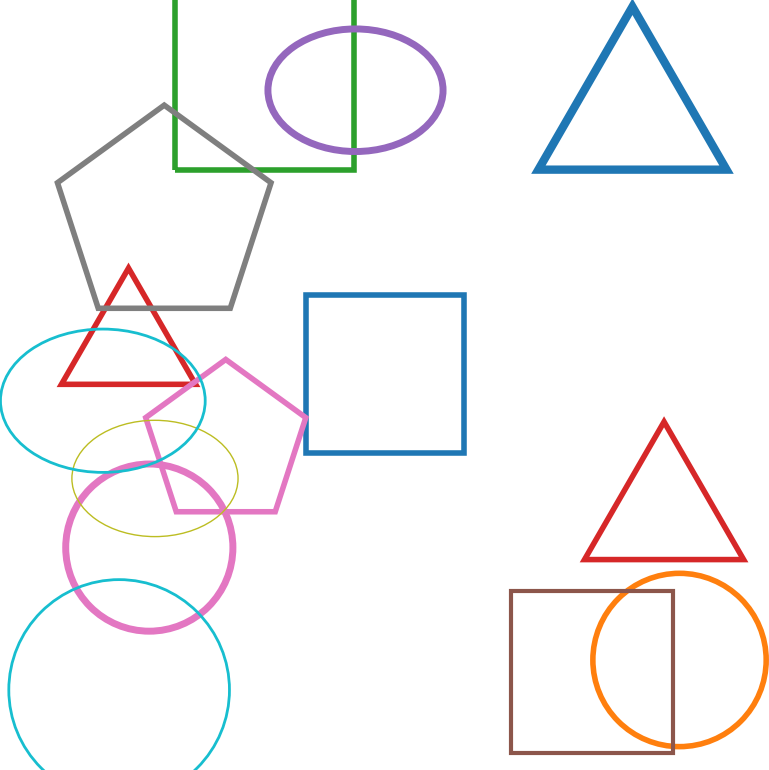[{"shape": "square", "thickness": 2, "radius": 0.51, "center": [0.5, 0.514]}, {"shape": "triangle", "thickness": 3, "radius": 0.71, "center": [0.821, 0.85]}, {"shape": "circle", "thickness": 2, "radius": 0.56, "center": [0.882, 0.143]}, {"shape": "square", "thickness": 2, "radius": 0.58, "center": [0.344, 0.896]}, {"shape": "triangle", "thickness": 2, "radius": 0.5, "center": [0.167, 0.551]}, {"shape": "triangle", "thickness": 2, "radius": 0.6, "center": [0.862, 0.333]}, {"shape": "oval", "thickness": 2.5, "radius": 0.57, "center": [0.462, 0.883]}, {"shape": "square", "thickness": 1.5, "radius": 0.53, "center": [0.768, 0.127]}, {"shape": "pentagon", "thickness": 2, "radius": 0.55, "center": [0.293, 0.424]}, {"shape": "circle", "thickness": 2.5, "radius": 0.54, "center": [0.194, 0.289]}, {"shape": "pentagon", "thickness": 2, "radius": 0.73, "center": [0.213, 0.718]}, {"shape": "oval", "thickness": 0.5, "radius": 0.54, "center": [0.201, 0.379]}, {"shape": "circle", "thickness": 1, "radius": 0.72, "center": [0.155, 0.104]}, {"shape": "oval", "thickness": 1, "radius": 0.66, "center": [0.134, 0.48]}]